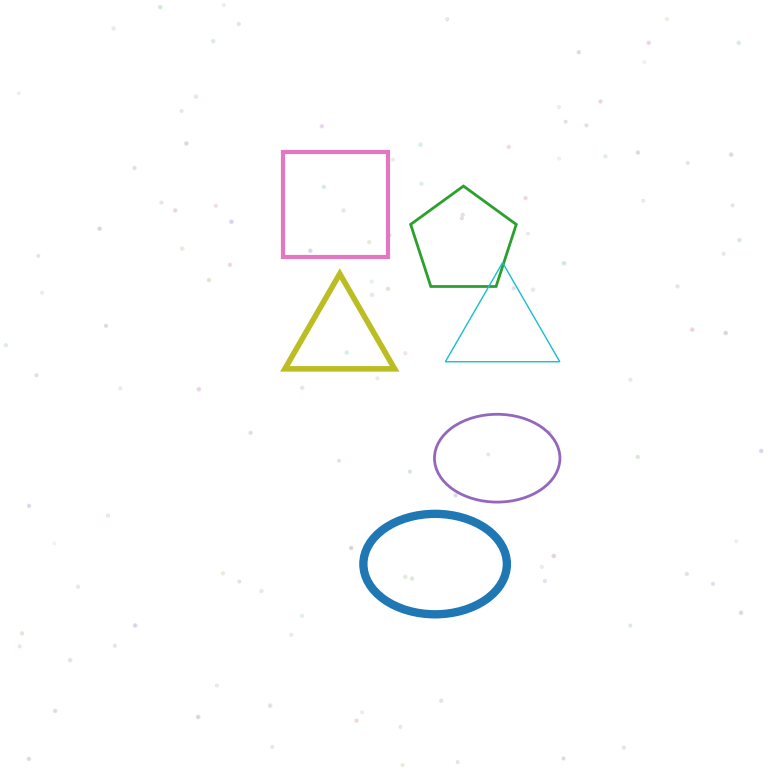[{"shape": "oval", "thickness": 3, "radius": 0.47, "center": [0.565, 0.267]}, {"shape": "pentagon", "thickness": 1, "radius": 0.36, "center": [0.602, 0.686]}, {"shape": "oval", "thickness": 1, "radius": 0.41, "center": [0.646, 0.405]}, {"shape": "square", "thickness": 1.5, "radius": 0.34, "center": [0.435, 0.735]}, {"shape": "triangle", "thickness": 2, "radius": 0.41, "center": [0.441, 0.562]}, {"shape": "triangle", "thickness": 0.5, "radius": 0.43, "center": [0.653, 0.573]}]